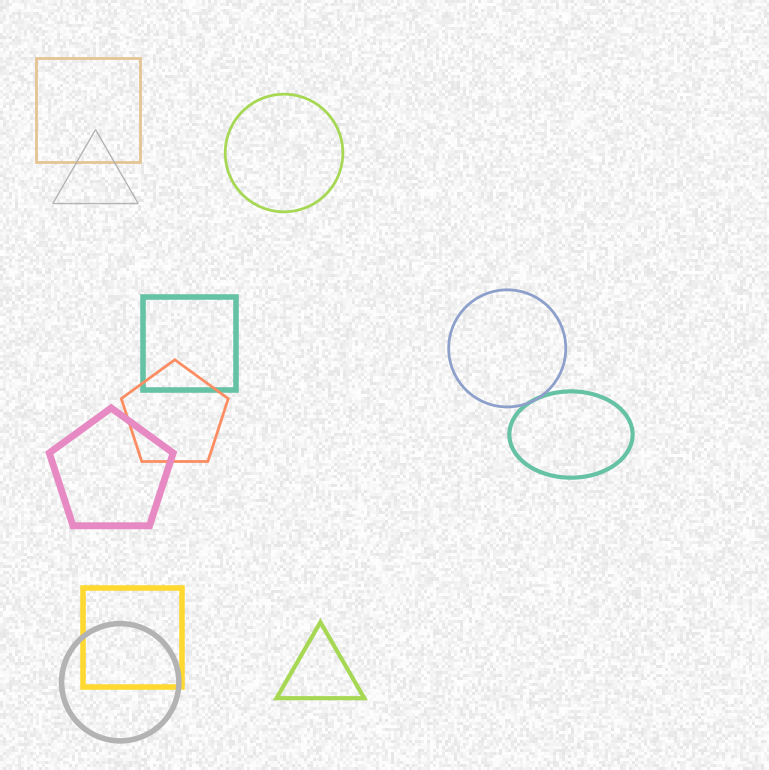[{"shape": "square", "thickness": 2, "radius": 0.3, "center": [0.246, 0.554]}, {"shape": "oval", "thickness": 1.5, "radius": 0.4, "center": [0.742, 0.436]}, {"shape": "pentagon", "thickness": 1, "radius": 0.37, "center": [0.227, 0.46]}, {"shape": "circle", "thickness": 1, "radius": 0.38, "center": [0.659, 0.548]}, {"shape": "pentagon", "thickness": 2.5, "radius": 0.42, "center": [0.144, 0.386]}, {"shape": "circle", "thickness": 1, "radius": 0.38, "center": [0.369, 0.801]}, {"shape": "triangle", "thickness": 1.5, "radius": 0.33, "center": [0.416, 0.126]}, {"shape": "square", "thickness": 2, "radius": 0.32, "center": [0.172, 0.172]}, {"shape": "square", "thickness": 1, "radius": 0.34, "center": [0.114, 0.857]}, {"shape": "triangle", "thickness": 0.5, "radius": 0.32, "center": [0.124, 0.768]}, {"shape": "circle", "thickness": 2, "radius": 0.38, "center": [0.156, 0.114]}]